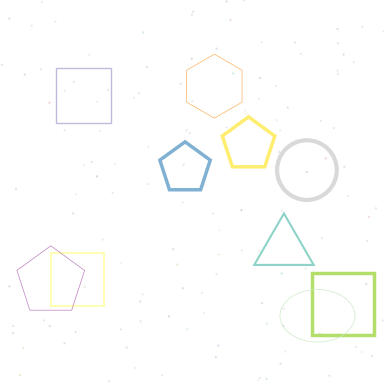[{"shape": "triangle", "thickness": 1.5, "radius": 0.45, "center": [0.738, 0.356]}, {"shape": "square", "thickness": 1.5, "radius": 0.35, "center": [0.202, 0.274]}, {"shape": "square", "thickness": 1, "radius": 0.36, "center": [0.216, 0.752]}, {"shape": "pentagon", "thickness": 2.5, "radius": 0.34, "center": [0.481, 0.563]}, {"shape": "hexagon", "thickness": 0.5, "radius": 0.42, "center": [0.557, 0.776]}, {"shape": "square", "thickness": 2.5, "radius": 0.4, "center": [0.892, 0.211]}, {"shape": "circle", "thickness": 3, "radius": 0.39, "center": [0.797, 0.558]}, {"shape": "pentagon", "thickness": 0.5, "radius": 0.46, "center": [0.132, 0.269]}, {"shape": "oval", "thickness": 0.5, "radius": 0.49, "center": [0.825, 0.18]}, {"shape": "pentagon", "thickness": 2.5, "radius": 0.36, "center": [0.646, 0.625]}]